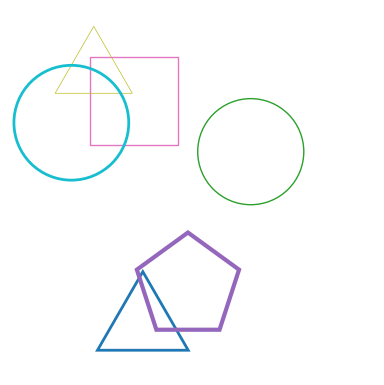[{"shape": "triangle", "thickness": 2, "radius": 0.68, "center": [0.371, 0.158]}, {"shape": "circle", "thickness": 1, "radius": 0.69, "center": [0.651, 0.606]}, {"shape": "pentagon", "thickness": 3, "radius": 0.7, "center": [0.488, 0.256]}, {"shape": "square", "thickness": 1, "radius": 0.57, "center": [0.348, 0.737]}, {"shape": "triangle", "thickness": 0.5, "radius": 0.58, "center": [0.243, 0.816]}, {"shape": "circle", "thickness": 2, "radius": 0.75, "center": [0.185, 0.681]}]